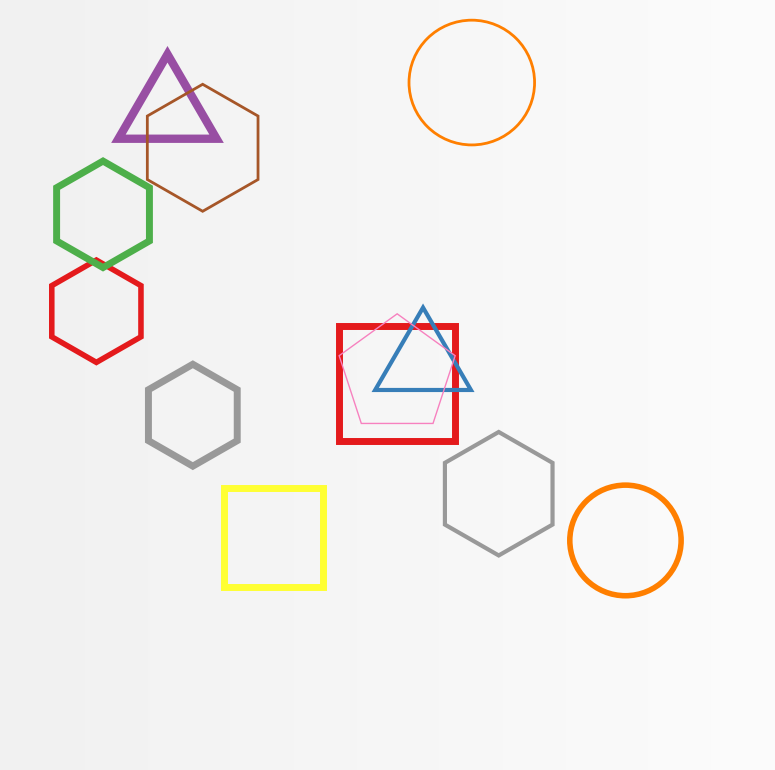[{"shape": "hexagon", "thickness": 2, "radius": 0.33, "center": [0.124, 0.596]}, {"shape": "square", "thickness": 2.5, "radius": 0.37, "center": [0.512, 0.501]}, {"shape": "triangle", "thickness": 1.5, "radius": 0.36, "center": [0.546, 0.529]}, {"shape": "hexagon", "thickness": 2.5, "radius": 0.35, "center": [0.133, 0.722]}, {"shape": "triangle", "thickness": 3, "radius": 0.37, "center": [0.216, 0.856]}, {"shape": "circle", "thickness": 2, "radius": 0.36, "center": [0.807, 0.298]}, {"shape": "circle", "thickness": 1, "radius": 0.41, "center": [0.609, 0.893]}, {"shape": "square", "thickness": 2.5, "radius": 0.32, "center": [0.353, 0.302]}, {"shape": "hexagon", "thickness": 1, "radius": 0.41, "center": [0.262, 0.808]}, {"shape": "pentagon", "thickness": 0.5, "radius": 0.39, "center": [0.512, 0.514]}, {"shape": "hexagon", "thickness": 2.5, "radius": 0.33, "center": [0.249, 0.461]}, {"shape": "hexagon", "thickness": 1.5, "radius": 0.4, "center": [0.644, 0.359]}]